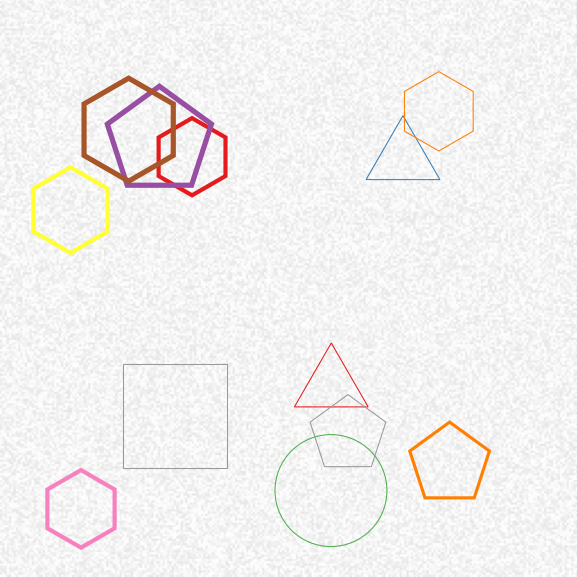[{"shape": "triangle", "thickness": 0.5, "radius": 0.37, "center": [0.574, 0.331]}, {"shape": "hexagon", "thickness": 2, "radius": 0.33, "center": [0.333, 0.728]}, {"shape": "triangle", "thickness": 0.5, "radius": 0.37, "center": [0.698, 0.725]}, {"shape": "circle", "thickness": 0.5, "radius": 0.48, "center": [0.573, 0.15]}, {"shape": "pentagon", "thickness": 2.5, "radius": 0.47, "center": [0.276, 0.755]}, {"shape": "hexagon", "thickness": 0.5, "radius": 0.34, "center": [0.76, 0.806]}, {"shape": "pentagon", "thickness": 1.5, "radius": 0.36, "center": [0.779, 0.196]}, {"shape": "hexagon", "thickness": 2, "radius": 0.37, "center": [0.122, 0.635]}, {"shape": "hexagon", "thickness": 2.5, "radius": 0.45, "center": [0.223, 0.775]}, {"shape": "hexagon", "thickness": 2, "radius": 0.34, "center": [0.14, 0.118]}, {"shape": "square", "thickness": 0.5, "radius": 0.45, "center": [0.303, 0.279]}, {"shape": "pentagon", "thickness": 0.5, "radius": 0.34, "center": [0.603, 0.247]}]